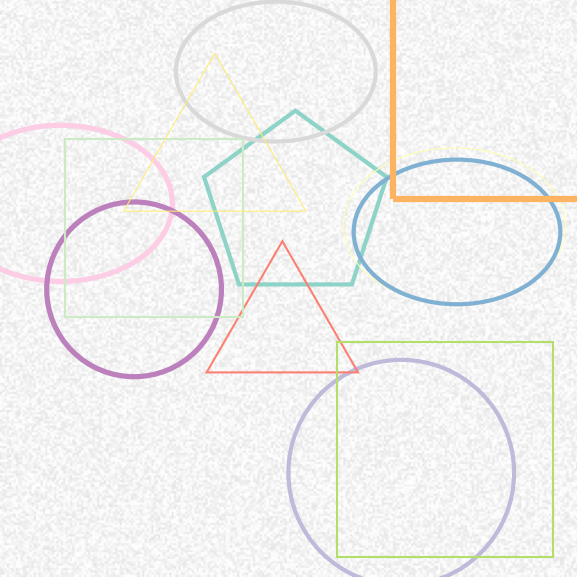[{"shape": "pentagon", "thickness": 2, "radius": 0.83, "center": [0.512, 0.641]}, {"shape": "oval", "thickness": 0.5, "radius": 0.96, "center": [0.787, 0.608]}, {"shape": "circle", "thickness": 2, "radius": 0.98, "center": [0.695, 0.181]}, {"shape": "triangle", "thickness": 1, "radius": 0.76, "center": [0.489, 0.43]}, {"shape": "oval", "thickness": 2, "radius": 0.89, "center": [0.791, 0.598]}, {"shape": "square", "thickness": 3, "radius": 0.99, "center": [0.878, 0.852]}, {"shape": "square", "thickness": 1, "radius": 0.93, "center": [0.771, 0.221]}, {"shape": "oval", "thickness": 2.5, "radius": 0.97, "center": [0.105, 0.647]}, {"shape": "oval", "thickness": 2, "radius": 0.86, "center": [0.478, 0.875]}, {"shape": "circle", "thickness": 2.5, "radius": 0.76, "center": [0.232, 0.498]}, {"shape": "square", "thickness": 1, "radius": 0.77, "center": [0.267, 0.604]}, {"shape": "triangle", "thickness": 0.5, "radius": 0.91, "center": [0.372, 0.725]}]